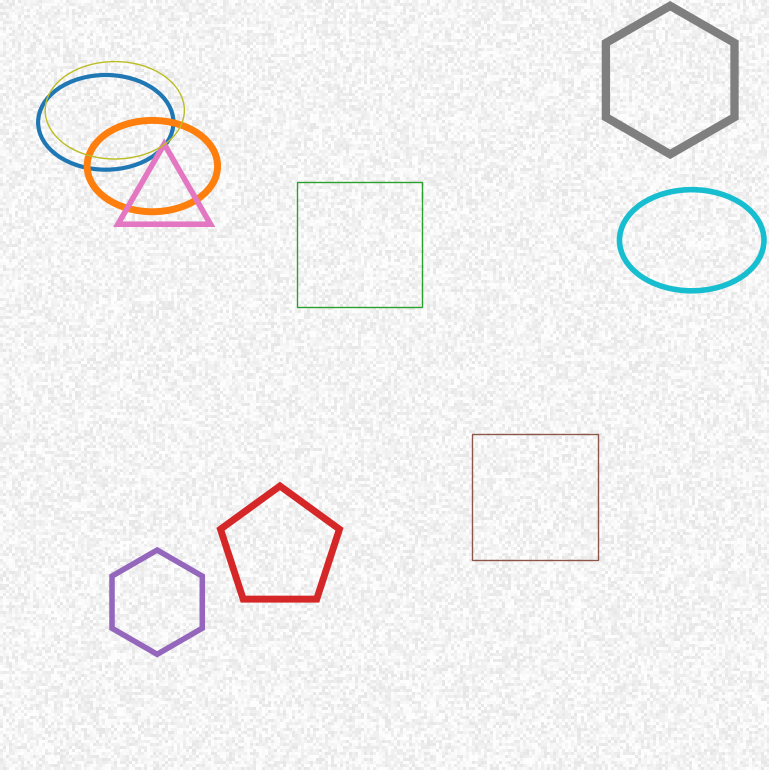[{"shape": "oval", "thickness": 1.5, "radius": 0.44, "center": [0.137, 0.841]}, {"shape": "oval", "thickness": 2.5, "radius": 0.42, "center": [0.198, 0.784]}, {"shape": "square", "thickness": 0.5, "radius": 0.41, "center": [0.467, 0.682]}, {"shape": "pentagon", "thickness": 2.5, "radius": 0.41, "center": [0.364, 0.288]}, {"shape": "hexagon", "thickness": 2, "radius": 0.34, "center": [0.204, 0.218]}, {"shape": "square", "thickness": 0.5, "radius": 0.41, "center": [0.695, 0.355]}, {"shape": "triangle", "thickness": 2, "radius": 0.35, "center": [0.213, 0.744]}, {"shape": "hexagon", "thickness": 3, "radius": 0.48, "center": [0.87, 0.896]}, {"shape": "oval", "thickness": 0.5, "radius": 0.45, "center": [0.149, 0.857]}, {"shape": "oval", "thickness": 2, "radius": 0.47, "center": [0.898, 0.688]}]